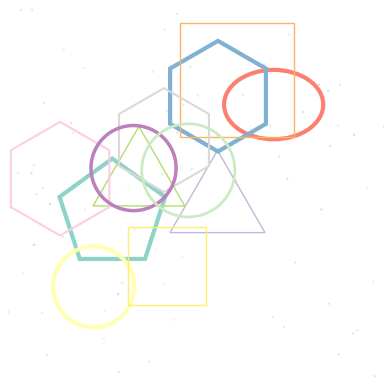[{"shape": "pentagon", "thickness": 3, "radius": 0.72, "center": [0.292, 0.444]}, {"shape": "circle", "thickness": 3, "radius": 0.53, "center": [0.243, 0.255]}, {"shape": "triangle", "thickness": 1, "radius": 0.71, "center": [0.565, 0.467]}, {"shape": "oval", "thickness": 3, "radius": 0.64, "center": [0.711, 0.728]}, {"shape": "hexagon", "thickness": 3, "radius": 0.72, "center": [0.566, 0.75]}, {"shape": "square", "thickness": 1, "radius": 0.74, "center": [0.615, 0.792]}, {"shape": "triangle", "thickness": 1, "radius": 0.69, "center": [0.361, 0.534]}, {"shape": "hexagon", "thickness": 1.5, "radius": 0.74, "center": [0.156, 0.536]}, {"shape": "hexagon", "thickness": 1.5, "radius": 0.67, "center": [0.426, 0.636]}, {"shape": "circle", "thickness": 2.5, "radius": 0.55, "center": [0.347, 0.563]}, {"shape": "circle", "thickness": 2, "radius": 0.6, "center": [0.489, 0.558]}, {"shape": "square", "thickness": 1, "radius": 0.51, "center": [0.435, 0.309]}]